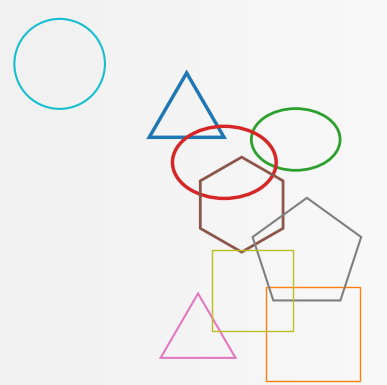[{"shape": "triangle", "thickness": 2.5, "radius": 0.56, "center": [0.482, 0.699]}, {"shape": "square", "thickness": 1, "radius": 0.61, "center": [0.808, 0.133]}, {"shape": "oval", "thickness": 2, "radius": 0.57, "center": [0.763, 0.638]}, {"shape": "oval", "thickness": 2.5, "radius": 0.67, "center": [0.579, 0.578]}, {"shape": "hexagon", "thickness": 2, "radius": 0.62, "center": [0.624, 0.469]}, {"shape": "triangle", "thickness": 1.5, "radius": 0.56, "center": [0.511, 0.126]}, {"shape": "pentagon", "thickness": 1.5, "radius": 0.74, "center": [0.792, 0.339]}, {"shape": "square", "thickness": 1, "radius": 0.52, "center": [0.652, 0.246]}, {"shape": "circle", "thickness": 1.5, "radius": 0.58, "center": [0.154, 0.834]}]